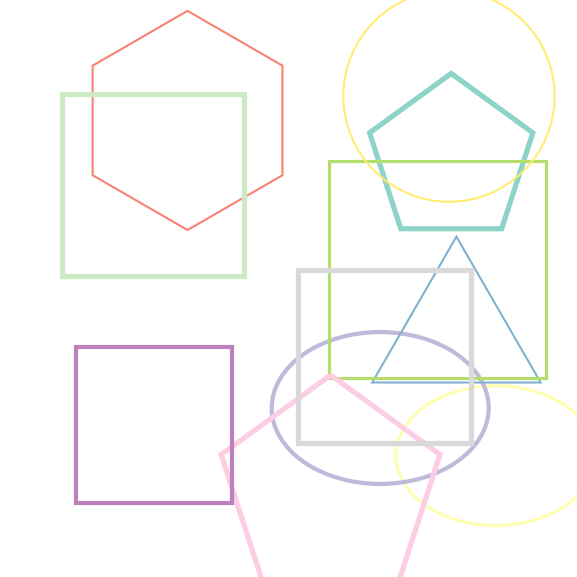[{"shape": "pentagon", "thickness": 2.5, "radius": 0.74, "center": [0.781, 0.723]}, {"shape": "oval", "thickness": 1.5, "radius": 0.86, "center": [0.859, 0.21]}, {"shape": "oval", "thickness": 2, "radius": 0.94, "center": [0.658, 0.293]}, {"shape": "hexagon", "thickness": 1, "radius": 0.95, "center": [0.325, 0.791]}, {"shape": "triangle", "thickness": 1, "radius": 0.84, "center": [0.79, 0.421]}, {"shape": "square", "thickness": 1.5, "radius": 0.94, "center": [0.758, 0.532]}, {"shape": "pentagon", "thickness": 2.5, "radius": 1.0, "center": [0.572, 0.15]}, {"shape": "square", "thickness": 2.5, "radius": 0.75, "center": [0.666, 0.381]}, {"shape": "square", "thickness": 2, "radius": 0.67, "center": [0.267, 0.263]}, {"shape": "square", "thickness": 2.5, "radius": 0.79, "center": [0.265, 0.679]}, {"shape": "circle", "thickness": 1, "radius": 0.91, "center": [0.777, 0.833]}]